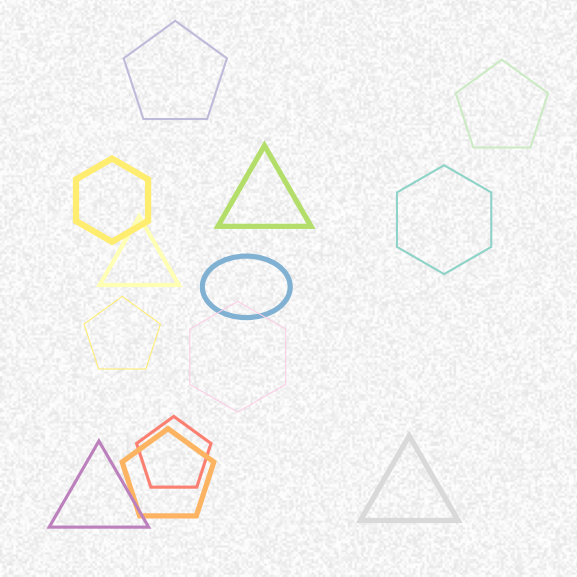[{"shape": "hexagon", "thickness": 1, "radius": 0.47, "center": [0.769, 0.619]}, {"shape": "triangle", "thickness": 2, "radius": 0.4, "center": [0.241, 0.545]}, {"shape": "pentagon", "thickness": 1, "radius": 0.47, "center": [0.304, 0.869]}, {"shape": "pentagon", "thickness": 1.5, "radius": 0.34, "center": [0.301, 0.21]}, {"shape": "oval", "thickness": 2.5, "radius": 0.38, "center": [0.426, 0.502]}, {"shape": "pentagon", "thickness": 2.5, "radius": 0.42, "center": [0.291, 0.173]}, {"shape": "triangle", "thickness": 2.5, "radius": 0.47, "center": [0.458, 0.654]}, {"shape": "hexagon", "thickness": 0.5, "radius": 0.48, "center": [0.412, 0.381]}, {"shape": "triangle", "thickness": 2.5, "radius": 0.49, "center": [0.709, 0.147]}, {"shape": "triangle", "thickness": 1.5, "radius": 0.5, "center": [0.171, 0.136]}, {"shape": "pentagon", "thickness": 1, "radius": 0.42, "center": [0.869, 0.812]}, {"shape": "pentagon", "thickness": 0.5, "radius": 0.35, "center": [0.212, 0.416]}, {"shape": "hexagon", "thickness": 3, "radius": 0.36, "center": [0.194, 0.652]}]